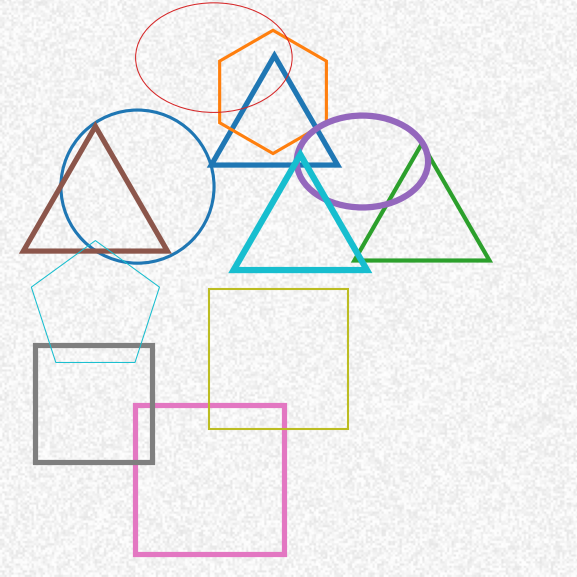[{"shape": "triangle", "thickness": 2.5, "radius": 0.63, "center": [0.475, 0.776]}, {"shape": "circle", "thickness": 1.5, "radius": 0.66, "center": [0.238, 0.676]}, {"shape": "hexagon", "thickness": 1.5, "radius": 0.53, "center": [0.473, 0.84]}, {"shape": "triangle", "thickness": 2, "radius": 0.68, "center": [0.731, 0.616]}, {"shape": "oval", "thickness": 0.5, "radius": 0.68, "center": [0.37, 0.899]}, {"shape": "oval", "thickness": 3, "radius": 0.57, "center": [0.628, 0.719]}, {"shape": "triangle", "thickness": 2.5, "radius": 0.72, "center": [0.165, 0.636]}, {"shape": "square", "thickness": 2.5, "radius": 0.64, "center": [0.363, 0.169]}, {"shape": "square", "thickness": 2.5, "radius": 0.51, "center": [0.162, 0.301]}, {"shape": "square", "thickness": 1, "radius": 0.61, "center": [0.482, 0.377]}, {"shape": "pentagon", "thickness": 0.5, "radius": 0.58, "center": [0.165, 0.466]}, {"shape": "triangle", "thickness": 3, "radius": 0.67, "center": [0.52, 0.598]}]